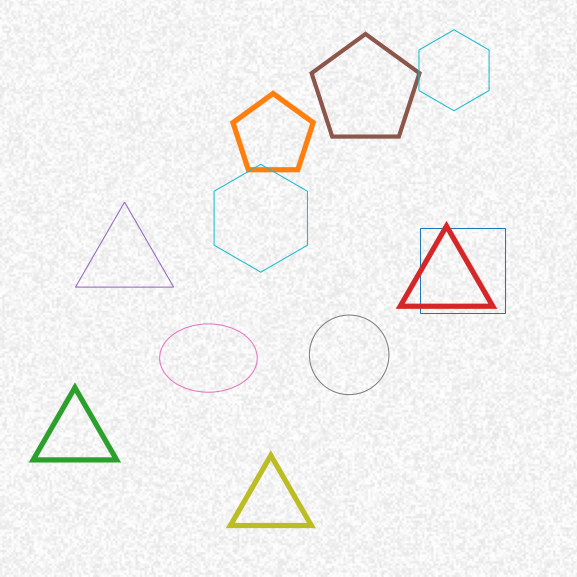[{"shape": "square", "thickness": 0.5, "radius": 0.37, "center": [0.801, 0.531]}, {"shape": "pentagon", "thickness": 2.5, "radius": 0.36, "center": [0.473, 0.764]}, {"shape": "triangle", "thickness": 2.5, "radius": 0.42, "center": [0.13, 0.245]}, {"shape": "triangle", "thickness": 2.5, "radius": 0.46, "center": [0.773, 0.515]}, {"shape": "triangle", "thickness": 0.5, "radius": 0.49, "center": [0.216, 0.551]}, {"shape": "pentagon", "thickness": 2, "radius": 0.49, "center": [0.633, 0.842]}, {"shape": "oval", "thickness": 0.5, "radius": 0.42, "center": [0.361, 0.379]}, {"shape": "circle", "thickness": 0.5, "radius": 0.34, "center": [0.605, 0.385]}, {"shape": "triangle", "thickness": 2.5, "radius": 0.4, "center": [0.469, 0.13]}, {"shape": "hexagon", "thickness": 0.5, "radius": 0.47, "center": [0.452, 0.621]}, {"shape": "hexagon", "thickness": 0.5, "radius": 0.35, "center": [0.786, 0.877]}]